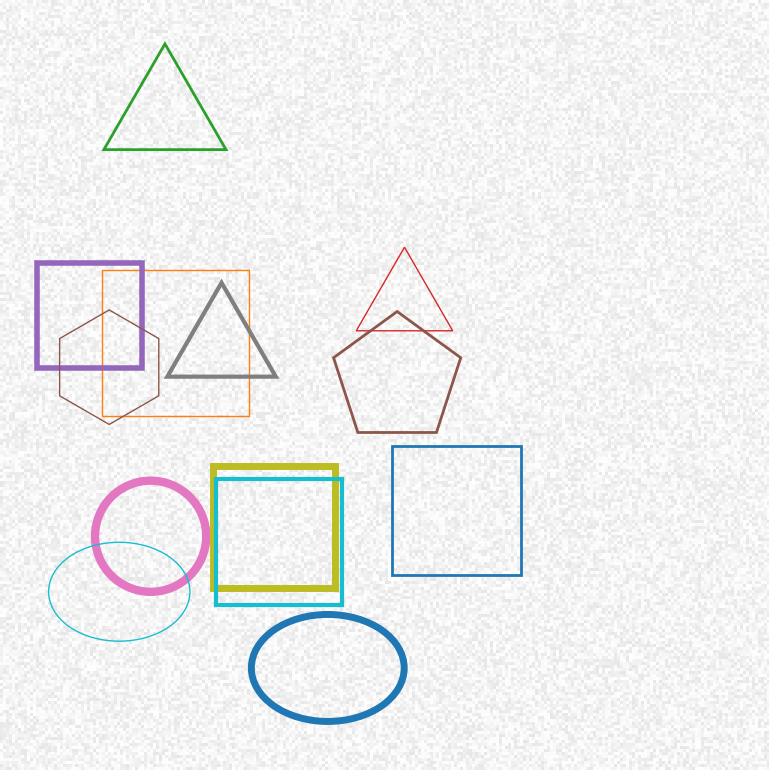[{"shape": "square", "thickness": 1, "radius": 0.42, "center": [0.593, 0.337]}, {"shape": "oval", "thickness": 2.5, "radius": 0.5, "center": [0.426, 0.133]}, {"shape": "square", "thickness": 0.5, "radius": 0.48, "center": [0.228, 0.555]}, {"shape": "triangle", "thickness": 1, "radius": 0.46, "center": [0.214, 0.851]}, {"shape": "triangle", "thickness": 0.5, "radius": 0.36, "center": [0.525, 0.607]}, {"shape": "square", "thickness": 2, "radius": 0.34, "center": [0.116, 0.59]}, {"shape": "hexagon", "thickness": 0.5, "radius": 0.37, "center": [0.142, 0.523]}, {"shape": "pentagon", "thickness": 1, "radius": 0.43, "center": [0.516, 0.509]}, {"shape": "circle", "thickness": 3, "radius": 0.36, "center": [0.196, 0.304]}, {"shape": "triangle", "thickness": 1.5, "radius": 0.41, "center": [0.288, 0.551]}, {"shape": "square", "thickness": 2.5, "radius": 0.4, "center": [0.356, 0.316]}, {"shape": "square", "thickness": 1.5, "radius": 0.41, "center": [0.362, 0.296]}, {"shape": "oval", "thickness": 0.5, "radius": 0.46, "center": [0.155, 0.232]}]